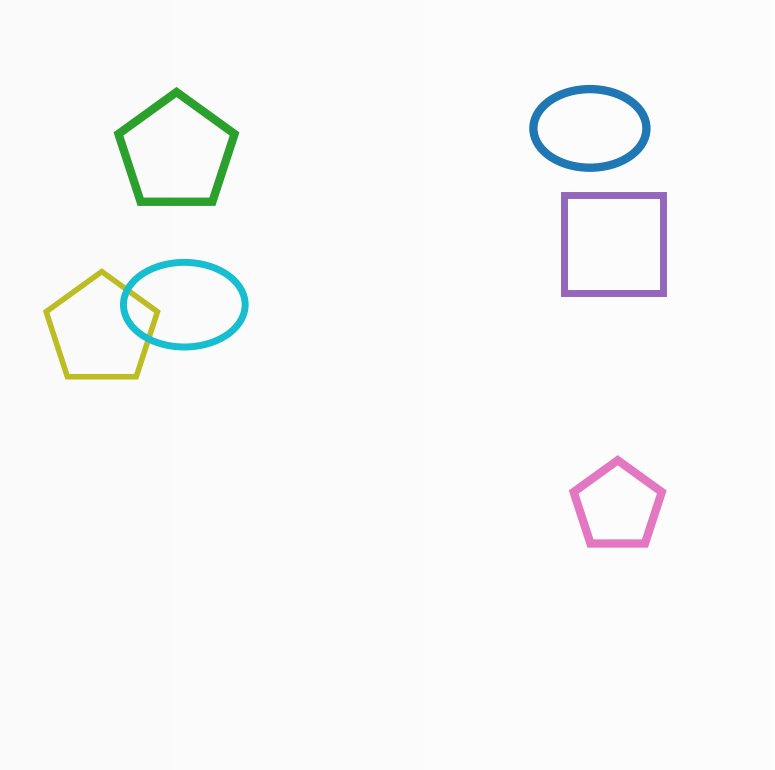[{"shape": "oval", "thickness": 3, "radius": 0.36, "center": [0.761, 0.833]}, {"shape": "pentagon", "thickness": 3, "radius": 0.39, "center": [0.228, 0.802]}, {"shape": "square", "thickness": 2.5, "radius": 0.32, "center": [0.792, 0.684]}, {"shape": "pentagon", "thickness": 3, "radius": 0.3, "center": [0.797, 0.343]}, {"shape": "pentagon", "thickness": 2, "radius": 0.38, "center": [0.131, 0.572]}, {"shape": "oval", "thickness": 2.5, "radius": 0.39, "center": [0.238, 0.604]}]